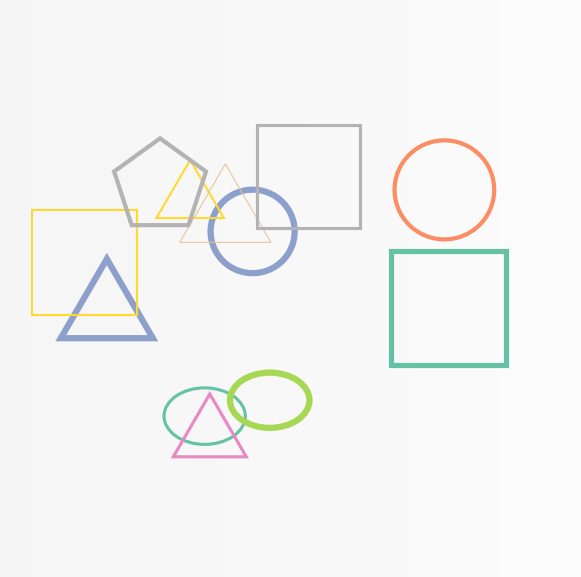[{"shape": "square", "thickness": 2.5, "radius": 0.49, "center": [0.772, 0.466]}, {"shape": "oval", "thickness": 1.5, "radius": 0.35, "center": [0.352, 0.279]}, {"shape": "circle", "thickness": 2, "radius": 0.43, "center": [0.765, 0.67]}, {"shape": "circle", "thickness": 3, "radius": 0.36, "center": [0.435, 0.598]}, {"shape": "triangle", "thickness": 3, "radius": 0.46, "center": [0.184, 0.459]}, {"shape": "triangle", "thickness": 1.5, "radius": 0.36, "center": [0.361, 0.244]}, {"shape": "oval", "thickness": 3, "radius": 0.34, "center": [0.464, 0.306]}, {"shape": "square", "thickness": 1, "radius": 0.46, "center": [0.145, 0.545]}, {"shape": "triangle", "thickness": 1, "radius": 0.33, "center": [0.327, 0.655]}, {"shape": "triangle", "thickness": 0.5, "radius": 0.45, "center": [0.388, 0.625]}, {"shape": "pentagon", "thickness": 2, "radius": 0.42, "center": [0.275, 0.676]}, {"shape": "square", "thickness": 1.5, "radius": 0.45, "center": [0.531, 0.693]}]